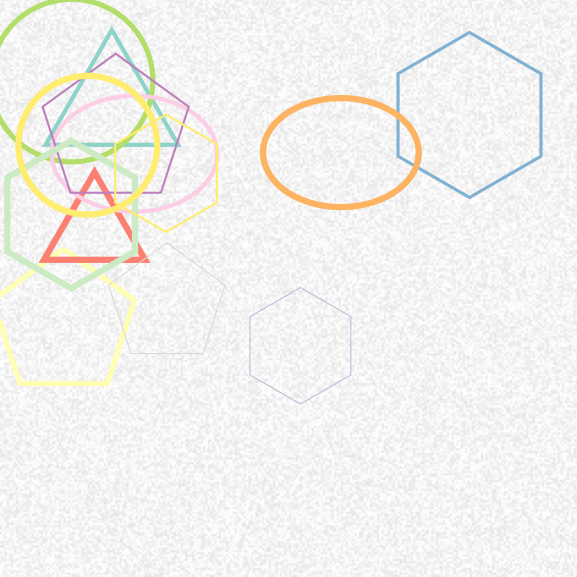[{"shape": "triangle", "thickness": 2, "radius": 0.66, "center": [0.194, 0.815]}, {"shape": "pentagon", "thickness": 2.5, "radius": 0.64, "center": [0.11, 0.439]}, {"shape": "hexagon", "thickness": 0.5, "radius": 0.5, "center": [0.52, 0.4]}, {"shape": "triangle", "thickness": 3, "radius": 0.51, "center": [0.164, 0.6]}, {"shape": "hexagon", "thickness": 1.5, "radius": 0.71, "center": [0.813, 0.8]}, {"shape": "oval", "thickness": 3, "radius": 0.67, "center": [0.59, 0.735]}, {"shape": "circle", "thickness": 2.5, "radius": 0.7, "center": [0.124, 0.86]}, {"shape": "oval", "thickness": 2, "radius": 0.72, "center": [0.233, 0.733]}, {"shape": "pentagon", "thickness": 0.5, "radius": 0.53, "center": [0.289, 0.473]}, {"shape": "pentagon", "thickness": 1, "radius": 0.67, "center": [0.2, 0.773]}, {"shape": "hexagon", "thickness": 3, "radius": 0.64, "center": [0.123, 0.628]}, {"shape": "hexagon", "thickness": 1, "radius": 0.51, "center": [0.287, 0.699]}, {"shape": "circle", "thickness": 3, "radius": 0.6, "center": [0.152, 0.748]}]